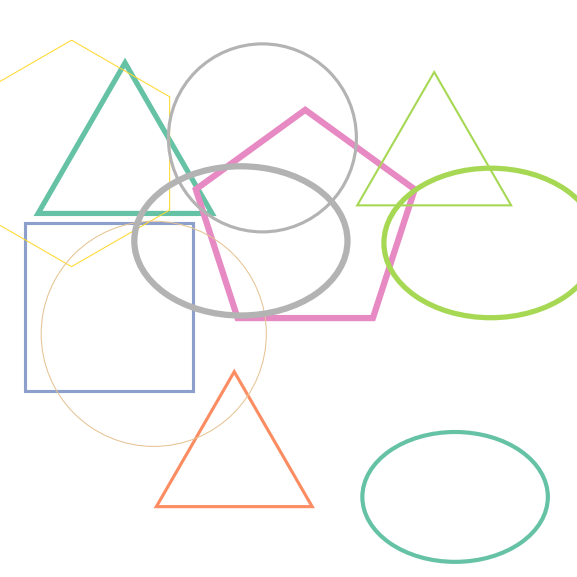[{"shape": "triangle", "thickness": 2.5, "radius": 0.87, "center": [0.217, 0.716]}, {"shape": "oval", "thickness": 2, "radius": 0.8, "center": [0.788, 0.139]}, {"shape": "triangle", "thickness": 1.5, "radius": 0.78, "center": [0.406, 0.2]}, {"shape": "square", "thickness": 1.5, "radius": 0.73, "center": [0.189, 0.468]}, {"shape": "pentagon", "thickness": 3, "radius": 1.0, "center": [0.529, 0.61]}, {"shape": "oval", "thickness": 2.5, "radius": 0.92, "center": [0.85, 0.578]}, {"shape": "triangle", "thickness": 1, "radius": 0.77, "center": [0.752, 0.72]}, {"shape": "hexagon", "thickness": 0.5, "radius": 0.98, "center": [0.124, 0.734]}, {"shape": "circle", "thickness": 0.5, "radius": 0.97, "center": [0.266, 0.421]}, {"shape": "oval", "thickness": 3, "radius": 0.92, "center": [0.417, 0.582]}, {"shape": "circle", "thickness": 1.5, "radius": 0.81, "center": [0.454, 0.76]}]